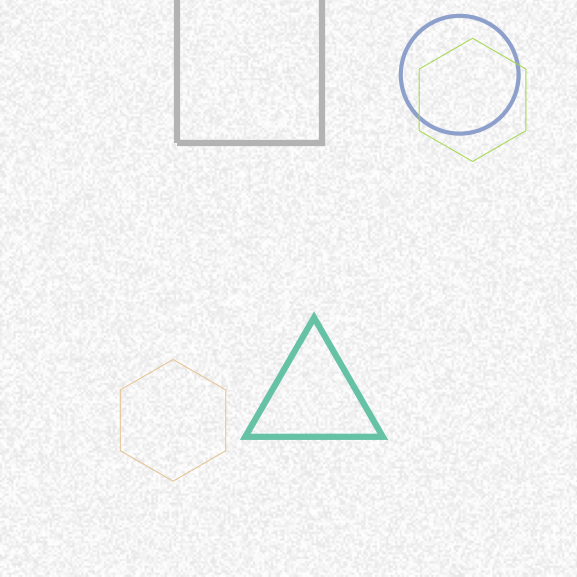[{"shape": "triangle", "thickness": 3, "radius": 0.69, "center": [0.544, 0.312]}, {"shape": "circle", "thickness": 2, "radius": 0.51, "center": [0.796, 0.87]}, {"shape": "hexagon", "thickness": 0.5, "radius": 0.53, "center": [0.818, 0.826]}, {"shape": "hexagon", "thickness": 0.5, "radius": 0.53, "center": [0.3, 0.271]}, {"shape": "square", "thickness": 3, "radius": 0.63, "center": [0.432, 0.877]}]